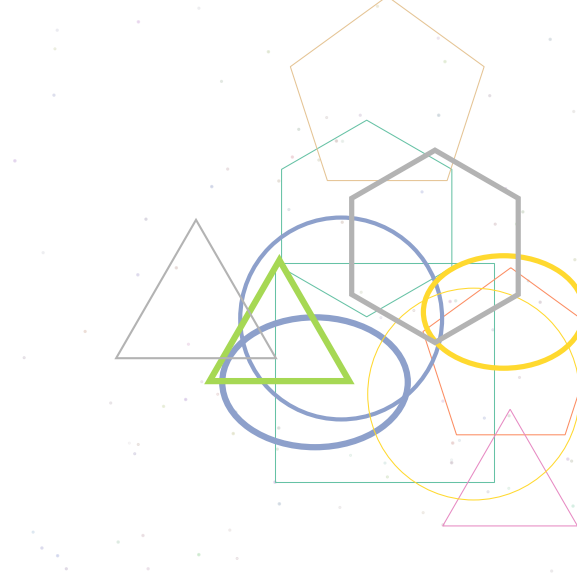[{"shape": "square", "thickness": 0.5, "radius": 0.95, "center": [0.666, 0.354]}, {"shape": "hexagon", "thickness": 0.5, "radius": 0.85, "center": [0.635, 0.621]}, {"shape": "pentagon", "thickness": 0.5, "radius": 0.8, "center": [0.884, 0.376]}, {"shape": "oval", "thickness": 3, "radius": 0.8, "center": [0.545, 0.337]}, {"shape": "circle", "thickness": 2, "radius": 0.87, "center": [0.591, 0.448]}, {"shape": "triangle", "thickness": 0.5, "radius": 0.67, "center": [0.883, 0.156]}, {"shape": "triangle", "thickness": 3, "radius": 0.7, "center": [0.484, 0.409]}, {"shape": "circle", "thickness": 0.5, "radius": 0.92, "center": [0.82, 0.317]}, {"shape": "oval", "thickness": 2.5, "radius": 0.7, "center": [0.872, 0.459]}, {"shape": "pentagon", "thickness": 0.5, "radius": 0.88, "center": [0.671, 0.829]}, {"shape": "triangle", "thickness": 1, "radius": 0.8, "center": [0.339, 0.459]}, {"shape": "hexagon", "thickness": 2.5, "radius": 0.83, "center": [0.753, 0.573]}]